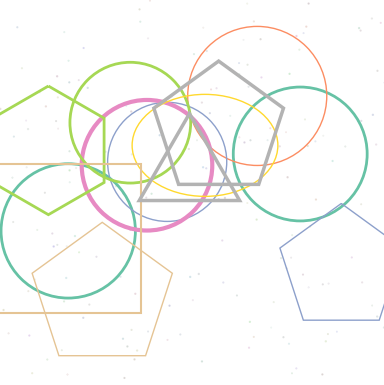[{"shape": "circle", "thickness": 2, "radius": 0.87, "center": [0.177, 0.4]}, {"shape": "circle", "thickness": 2, "radius": 0.87, "center": [0.78, 0.6]}, {"shape": "circle", "thickness": 1, "radius": 0.9, "center": [0.668, 0.751]}, {"shape": "pentagon", "thickness": 1, "radius": 0.84, "center": [0.886, 0.304]}, {"shape": "circle", "thickness": 1, "radius": 0.77, "center": [0.434, 0.58]}, {"shape": "circle", "thickness": 3, "radius": 0.85, "center": [0.382, 0.571]}, {"shape": "hexagon", "thickness": 2, "radius": 0.84, "center": [0.126, 0.609]}, {"shape": "circle", "thickness": 2, "radius": 0.78, "center": [0.338, 0.681]}, {"shape": "oval", "thickness": 1, "radius": 0.95, "center": [0.532, 0.622]}, {"shape": "square", "thickness": 1.5, "radius": 0.96, "center": [0.173, 0.381]}, {"shape": "pentagon", "thickness": 1, "radius": 0.96, "center": [0.266, 0.231]}, {"shape": "pentagon", "thickness": 2.5, "radius": 0.89, "center": [0.568, 0.664]}, {"shape": "triangle", "thickness": 2.5, "radius": 0.75, "center": [0.492, 0.554]}]